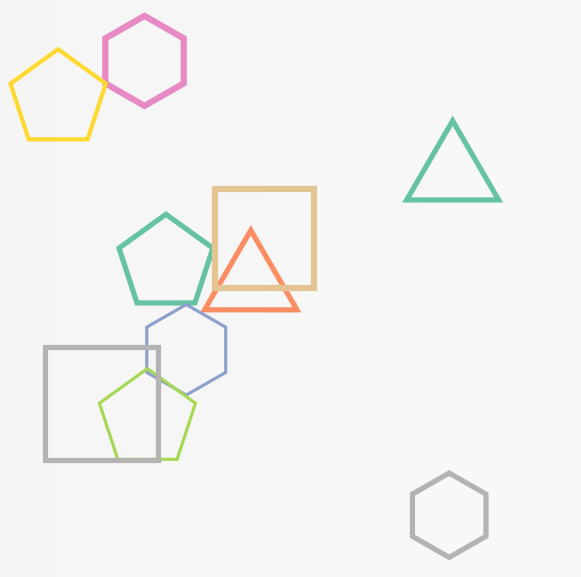[{"shape": "pentagon", "thickness": 2.5, "radius": 0.42, "center": [0.286, 0.543]}, {"shape": "triangle", "thickness": 2.5, "radius": 0.46, "center": [0.779, 0.699]}, {"shape": "triangle", "thickness": 2.5, "radius": 0.46, "center": [0.431, 0.509]}, {"shape": "hexagon", "thickness": 1.5, "radius": 0.39, "center": [0.32, 0.393]}, {"shape": "hexagon", "thickness": 3, "radius": 0.39, "center": [0.249, 0.894]}, {"shape": "pentagon", "thickness": 1.5, "radius": 0.43, "center": [0.254, 0.274]}, {"shape": "pentagon", "thickness": 2, "radius": 0.43, "center": [0.1, 0.828]}, {"shape": "square", "thickness": 3, "radius": 0.43, "center": [0.455, 0.586]}, {"shape": "square", "thickness": 2.5, "radius": 0.49, "center": [0.174, 0.3]}, {"shape": "hexagon", "thickness": 2.5, "radius": 0.37, "center": [0.773, 0.107]}]